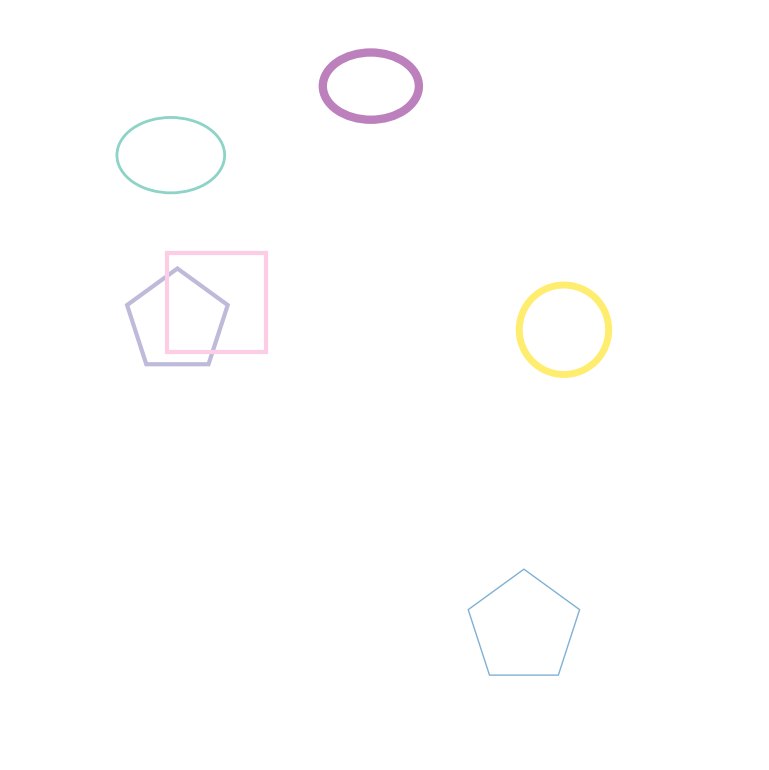[{"shape": "oval", "thickness": 1, "radius": 0.35, "center": [0.222, 0.799]}, {"shape": "pentagon", "thickness": 1.5, "radius": 0.34, "center": [0.23, 0.583]}, {"shape": "pentagon", "thickness": 0.5, "radius": 0.38, "center": [0.68, 0.185]}, {"shape": "square", "thickness": 1.5, "radius": 0.32, "center": [0.282, 0.607]}, {"shape": "oval", "thickness": 3, "radius": 0.31, "center": [0.482, 0.888]}, {"shape": "circle", "thickness": 2.5, "radius": 0.29, "center": [0.732, 0.572]}]